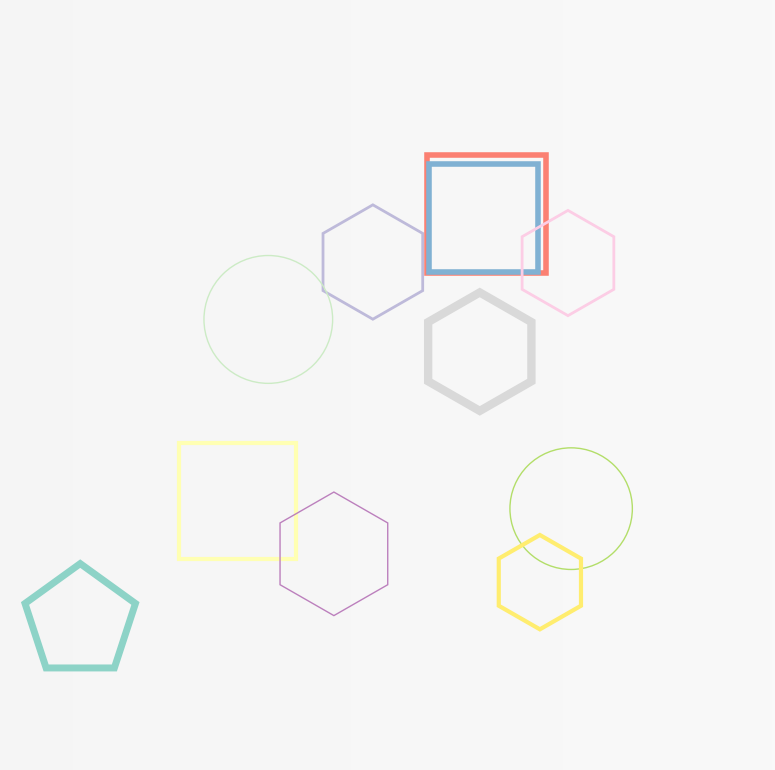[{"shape": "pentagon", "thickness": 2.5, "radius": 0.37, "center": [0.104, 0.193]}, {"shape": "square", "thickness": 1.5, "radius": 0.38, "center": [0.307, 0.349]}, {"shape": "hexagon", "thickness": 1, "radius": 0.37, "center": [0.481, 0.66]}, {"shape": "square", "thickness": 2, "radius": 0.39, "center": [0.628, 0.722]}, {"shape": "square", "thickness": 2, "radius": 0.35, "center": [0.624, 0.716]}, {"shape": "circle", "thickness": 0.5, "radius": 0.39, "center": [0.737, 0.339]}, {"shape": "hexagon", "thickness": 1, "radius": 0.34, "center": [0.733, 0.658]}, {"shape": "hexagon", "thickness": 3, "radius": 0.38, "center": [0.619, 0.543]}, {"shape": "hexagon", "thickness": 0.5, "radius": 0.4, "center": [0.431, 0.281]}, {"shape": "circle", "thickness": 0.5, "radius": 0.42, "center": [0.346, 0.585]}, {"shape": "hexagon", "thickness": 1.5, "radius": 0.31, "center": [0.697, 0.244]}]